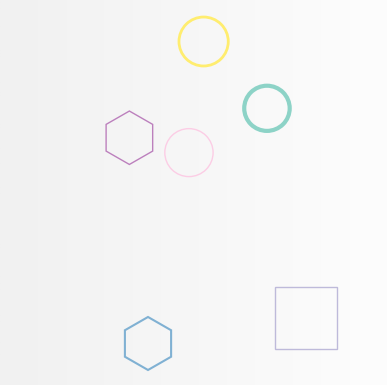[{"shape": "circle", "thickness": 3, "radius": 0.29, "center": [0.689, 0.719]}, {"shape": "square", "thickness": 1, "radius": 0.4, "center": [0.79, 0.175]}, {"shape": "hexagon", "thickness": 1.5, "radius": 0.34, "center": [0.382, 0.108]}, {"shape": "circle", "thickness": 1, "radius": 0.31, "center": [0.488, 0.604]}, {"shape": "hexagon", "thickness": 1, "radius": 0.35, "center": [0.334, 0.642]}, {"shape": "circle", "thickness": 2, "radius": 0.32, "center": [0.525, 0.892]}]